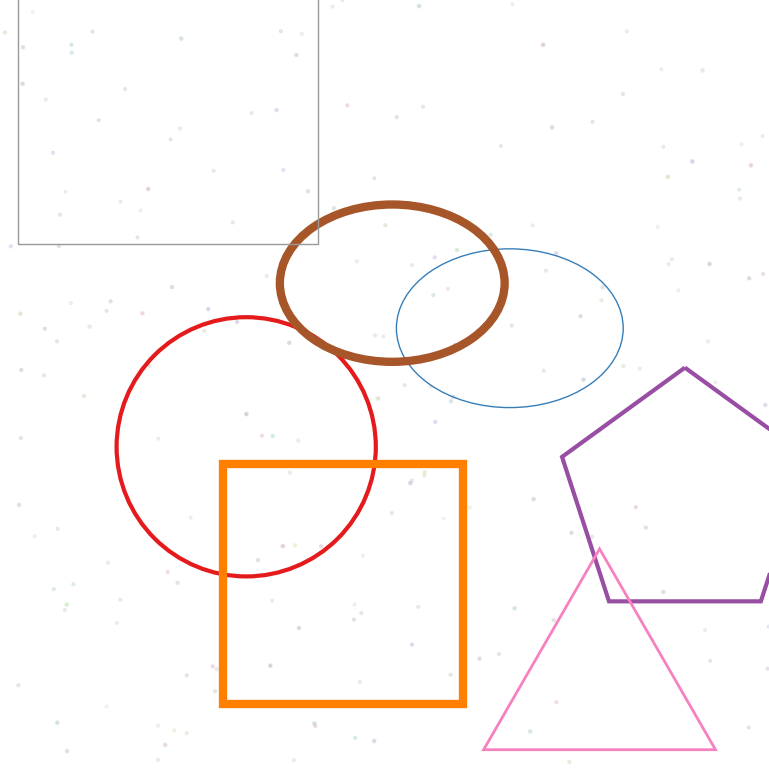[{"shape": "circle", "thickness": 1.5, "radius": 0.84, "center": [0.32, 0.42]}, {"shape": "oval", "thickness": 0.5, "radius": 0.74, "center": [0.662, 0.574]}, {"shape": "pentagon", "thickness": 1.5, "radius": 0.84, "center": [0.889, 0.355]}, {"shape": "square", "thickness": 3, "radius": 0.78, "center": [0.446, 0.241]}, {"shape": "oval", "thickness": 3, "radius": 0.73, "center": [0.509, 0.632]}, {"shape": "triangle", "thickness": 1, "radius": 0.87, "center": [0.779, 0.113]}, {"shape": "square", "thickness": 0.5, "radius": 0.97, "center": [0.218, 0.878]}]